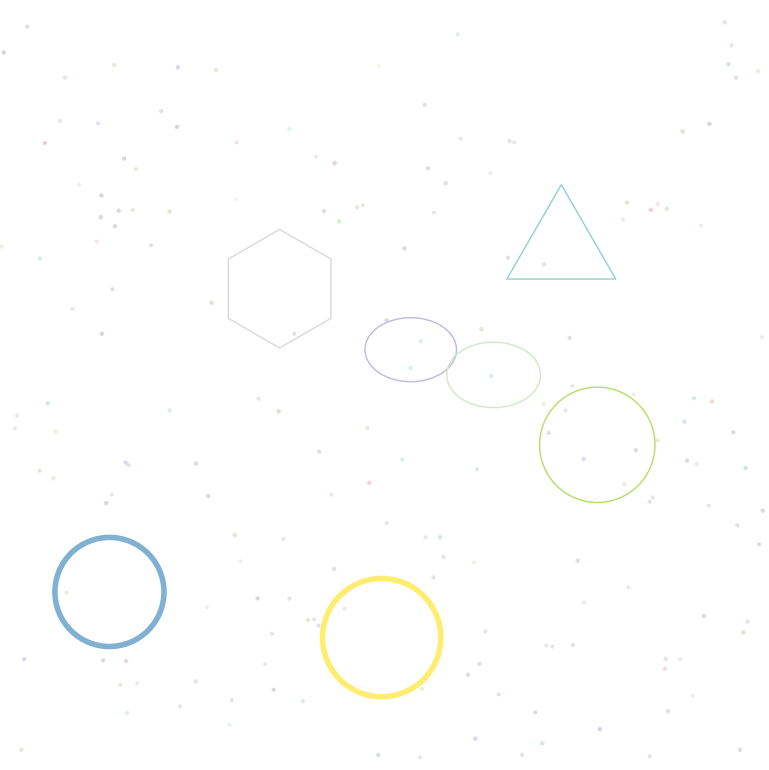[{"shape": "triangle", "thickness": 0.5, "radius": 0.41, "center": [0.729, 0.678]}, {"shape": "oval", "thickness": 0.5, "radius": 0.3, "center": [0.533, 0.546]}, {"shape": "circle", "thickness": 2, "radius": 0.35, "center": [0.142, 0.231]}, {"shape": "circle", "thickness": 0.5, "radius": 0.37, "center": [0.776, 0.422]}, {"shape": "hexagon", "thickness": 0.5, "radius": 0.39, "center": [0.363, 0.625]}, {"shape": "oval", "thickness": 0.5, "radius": 0.3, "center": [0.641, 0.513]}, {"shape": "circle", "thickness": 2, "radius": 0.38, "center": [0.496, 0.172]}]